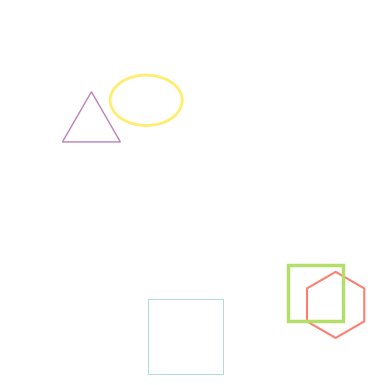[{"shape": "square", "thickness": 0.5, "radius": 0.49, "center": [0.481, 0.125]}, {"shape": "hexagon", "thickness": 1.5, "radius": 0.43, "center": [0.872, 0.208]}, {"shape": "square", "thickness": 2.5, "radius": 0.36, "center": [0.819, 0.239]}, {"shape": "triangle", "thickness": 1, "radius": 0.43, "center": [0.237, 0.675]}, {"shape": "oval", "thickness": 2, "radius": 0.47, "center": [0.38, 0.739]}]